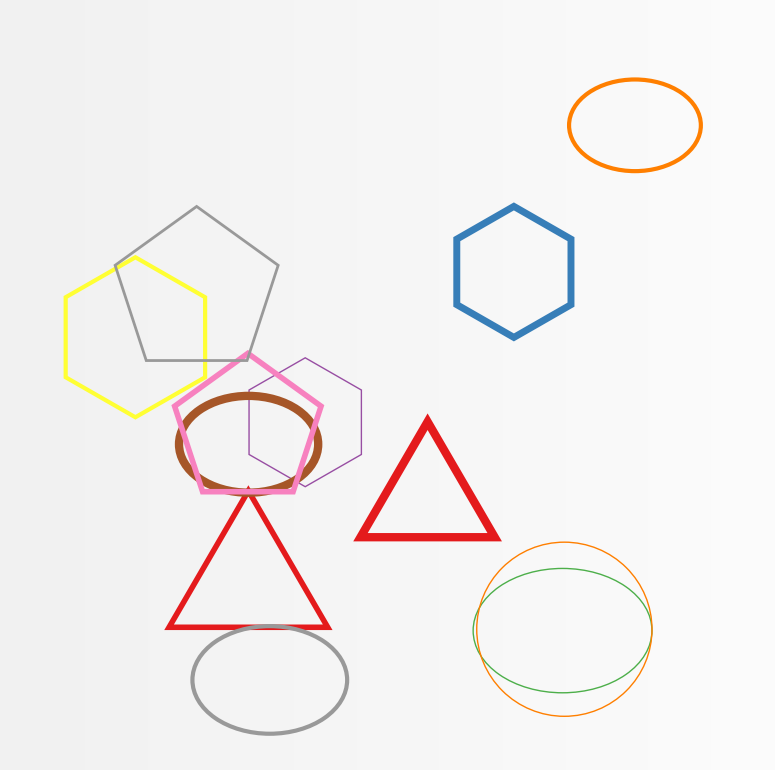[{"shape": "triangle", "thickness": 2, "radius": 0.59, "center": [0.321, 0.244]}, {"shape": "triangle", "thickness": 3, "radius": 0.5, "center": [0.552, 0.352]}, {"shape": "hexagon", "thickness": 2.5, "radius": 0.43, "center": [0.663, 0.647]}, {"shape": "oval", "thickness": 0.5, "radius": 0.58, "center": [0.726, 0.181]}, {"shape": "hexagon", "thickness": 0.5, "radius": 0.42, "center": [0.394, 0.452]}, {"shape": "circle", "thickness": 0.5, "radius": 0.57, "center": [0.728, 0.183]}, {"shape": "oval", "thickness": 1.5, "radius": 0.43, "center": [0.819, 0.837]}, {"shape": "hexagon", "thickness": 1.5, "radius": 0.52, "center": [0.175, 0.562]}, {"shape": "oval", "thickness": 3, "radius": 0.45, "center": [0.321, 0.423]}, {"shape": "pentagon", "thickness": 2, "radius": 0.5, "center": [0.32, 0.442]}, {"shape": "pentagon", "thickness": 1, "radius": 0.55, "center": [0.254, 0.621]}, {"shape": "oval", "thickness": 1.5, "radius": 0.5, "center": [0.348, 0.117]}]